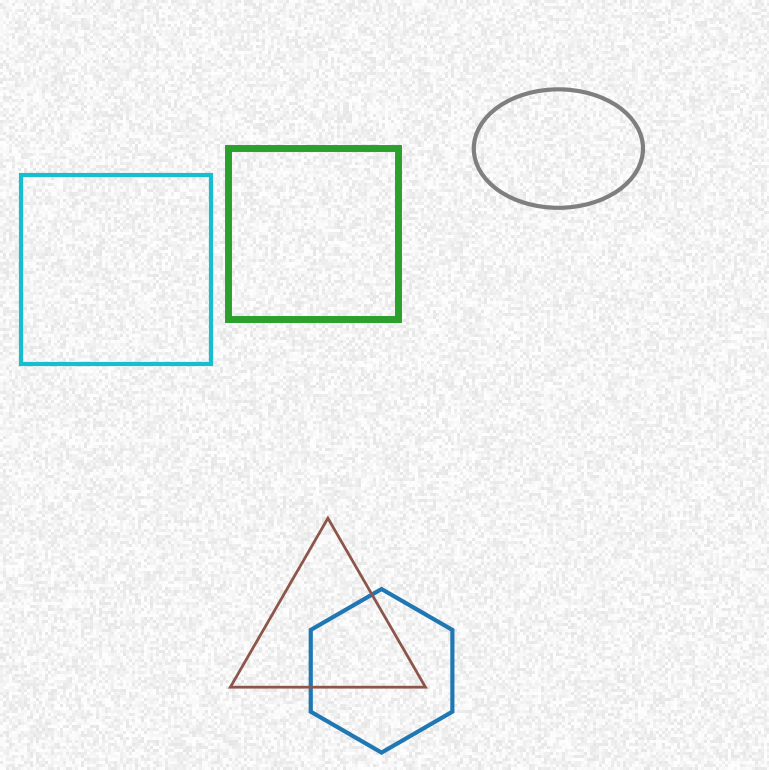[{"shape": "hexagon", "thickness": 1.5, "radius": 0.53, "center": [0.496, 0.129]}, {"shape": "square", "thickness": 2.5, "radius": 0.55, "center": [0.406, 0.697]}, {"shape": "triangle", "thickness": 1, "radius": 0.73, "center": [0.426, 0.181]}, {"shape": "oval", "thickness": 1.5, "radius": 0.55, "center": [0.725, 0.807]}, {"shape": "square", "thickness": 1.5, "radius": 0.62, "center": [0.151, 0.65]}]